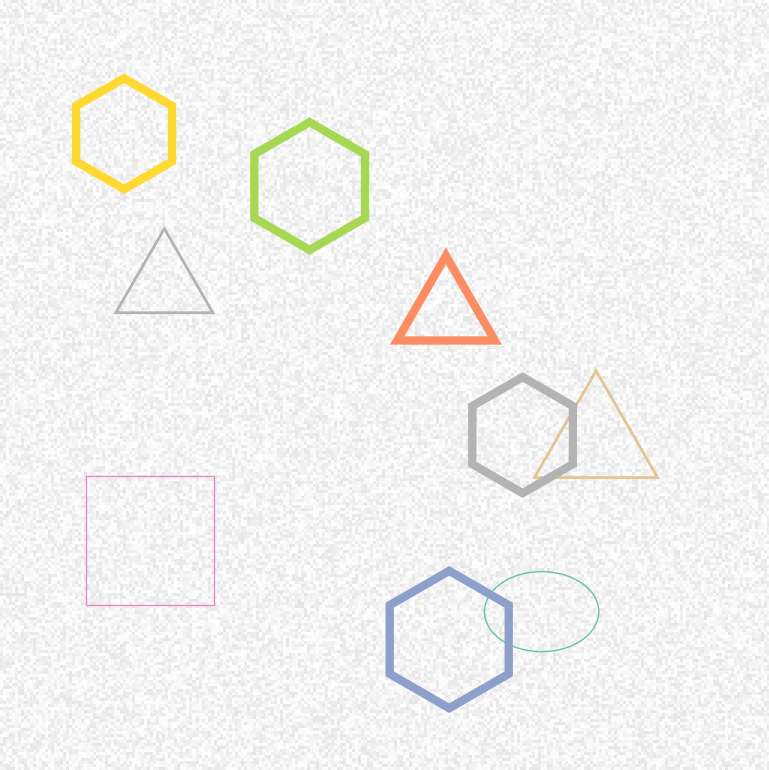[{"shape": "oval", "thickness": 0.5, "radius": 0.37, "center": [0.703, 0.206]}, {"shape": "triangle", "thickness": 3, "radius": 0.37, "center": [0.579, 0.594]}, {"shape": "hexagon", "thickness": 3, "radius": 0.45, "center": [0.583, 0.169]}, {"shape": "square", "thickness": 0.5, "radius": 0.42, "center": [0.195, 0.298]}, {"shape": "hexagon", "thickness": 3, "radius": 0.41, "center": [0.402, 0.758]}, {"shape": "hexagon", "thickness": 3, "radius": 0.36, "center": [0.161, 0.826]}, {"shape": "triangle", "thickness": 1, "radius": 0.46, "center": [0.774, 0.426]}, {"shape": "hexagon", "thickness": 3, "radius": 0.38, "center": [0.679, 0.435]}, {"shape": "triangle", "thickness": 1, "radius": 0.36, "center": [0.213, 0.63]}]